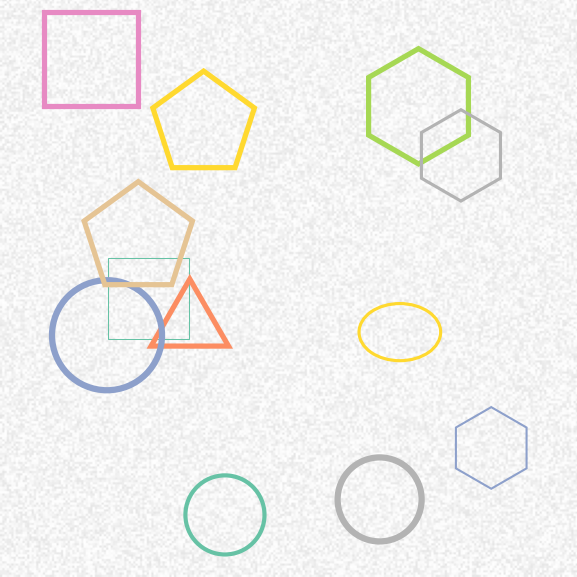[{"shape": "circle", "thickness": 2, "radius": 0.34, "center": [0.39, 0.107]}, {"shape": "square", "thickness": 0.5, "radius": 0.35, "center": [0.258, 0.482]}, {"shape": "triangle", "thickness": 2.5, "radius": 0.39, "center": [0.329, 0.439]}, {"shape": "circle", "thickness": 3, "radius": 0.48, "center": [0.185, 0.419]}, {"shape": "hexagon", "thickness": 1, "radius": 0.35, "center": [0.851, 0.223]}, {"shape": "square", "thickness": 2.5, "radius": 0.41, "center": [0.158, 0.897]}, {"shape": "hexagon", "thickness": 2.5, "radius": 0.5, "center": [0.725, 0.815]}, {"shape": "oval", "thickness": 1.5, "radius": 0.35, "center": [0.692, 0.424]}, {"shape": "pentagon", "thickness": 2.5, "radius": 0.46, "center": [0.353, 0.784]}, {"shape": "pentagon", "thickness": 2.5, "radius": 0.49, "center": [0.239, 0.586]}, {"shape": "hexagon", "thickness": 1.5, "radius": 0.4, "center": [0.798, 0.73]}, {"shape": "circle", "thickness": 3, "radius": 0.36, "center": [0.657, 0.134]}]